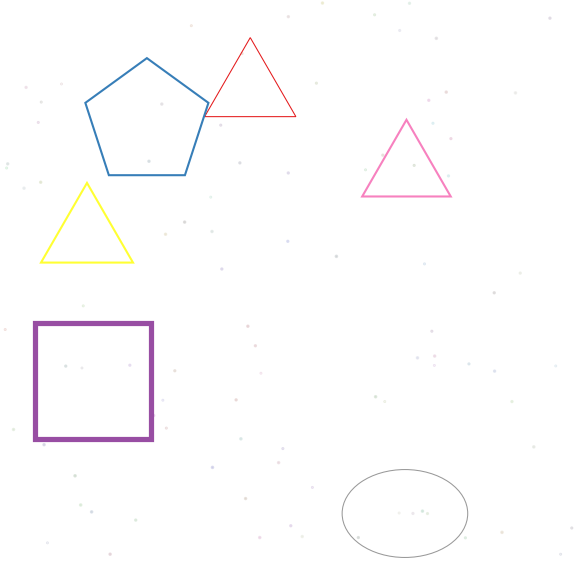[{"shape": "triangle", "thickness": 0.5, "radius": 0.46, "center": [0.433, 0.843]}, {"shape": "pentagon", "thickness": 1, "radius": 0.56, "center": [0.254, 0.786]}, {"shape": "square", "thickness": 2.5, "radius": 0.5, "center": [0.161, 0.339]}, {"shape": "triangle", "thickness": 1, "radius": 0.46, "center": [0.151, 0.59]}, {"shape": "triangle", "thickness": 1, "radius": 0.44, "center": [0.704, 0.703]}, {"shape": "oval", "thickness": 0.5, "radius": 0.54, "center": [0.701, 0.11]}]